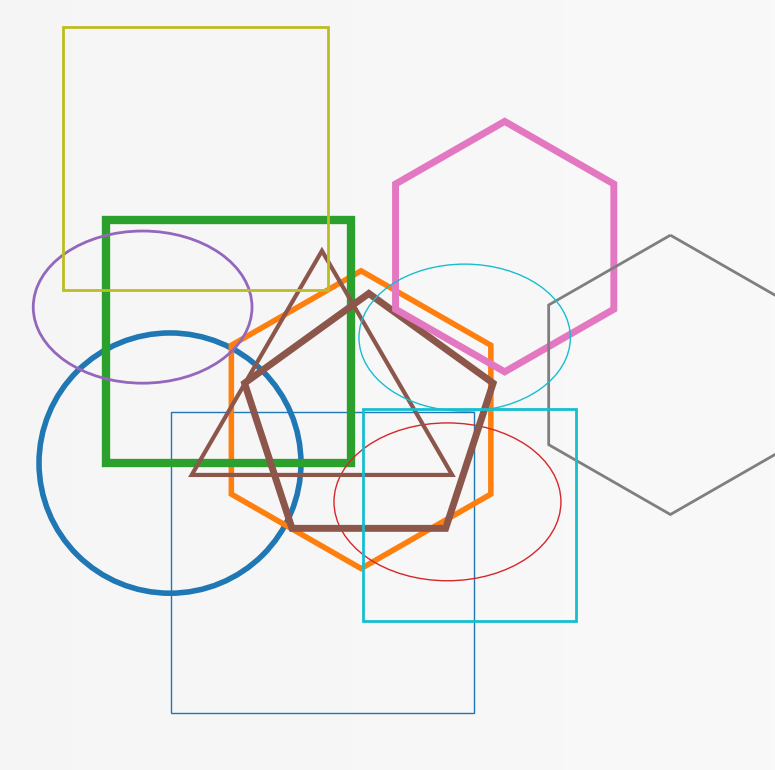[{"shape": "circle", "thickness": 2, "radius": 0.84, "center": [0.219, 0.399]}, {"shape": "square", "thickness": 0.5, "radius": 0.98, "center": [0.416, 0.269]}, {"shape": "hexagon", "thickness": 2, "radius": 0.97, "center": [0.466, 0.455]}, {"shape": "square", "thickness": 3, "radius": 0.79, "center": [0.295, 0.556]}, {"shape": "oval", "thickness": 0.5, "radius": 0.73, "center": [0.577, 0.348]}, {"shape": "oval", "thickness": 1, "radius": 0.71, "center": [0.184, 0.601]}, {"shape": "pentagon", "thickness": 2.5, "radius": 0.84, "center": [0.476, 0.45]}, {"shape": "triangle", "thickness": 1.5, "radius": 0.97, "center": [0.415, 0.48]}, {"shape": "hexagon", "thickness": 2.5, "radius": 0.81, "center": [0.651, 0.68]}, {"shape": "hexagon", "thickness": 1, "radius": 0.91, "center": [0.865, 0.513]}, {"shape": "square", "thickness": 1, "radius": 0.85, "center": [0.252, 0.794]}, {"shape": "square", "thickness": 1, "radius": 0.69, "center": [0.606, 0.331]}, {"shape": "oval", "thickness": 0.5, "radius": 0.68, "center": [0.6, 0.562]}]